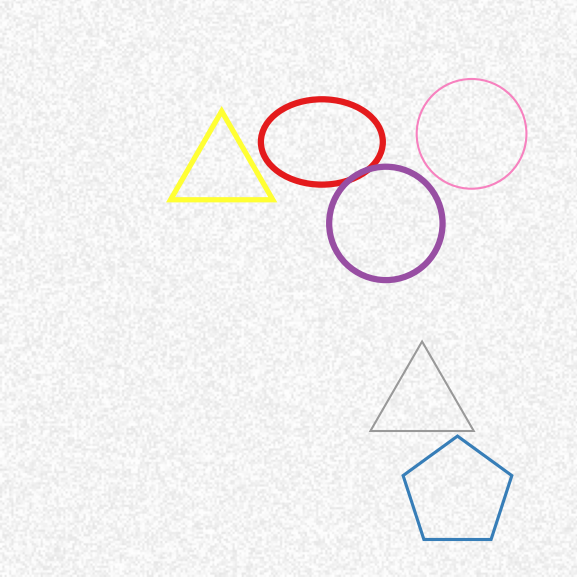[{"shape": "oval", "thickness": 3, "radius": 0.53, "center": [0.557, 0.753]}, {"shape": "pentagon", "thickness": 1.5, "radius": 0.49, "center": [0.792, 0.145]}, {"shape": "circle", "thickness": 3, "radius": 0.49, "center": [0.668, 0.612]}, {"shape": "triangle", "thickness": 2.5, "radius": 0.51, "center": [0.384, 0.704]}, {"shape": "circle", "thickness": 1, "radius": 0.48, "center": [0.817, 0.767]}, {"shape": "triangle", "thickness": 1, "radius": 0.52, "center": [0.731, 0.304]}]